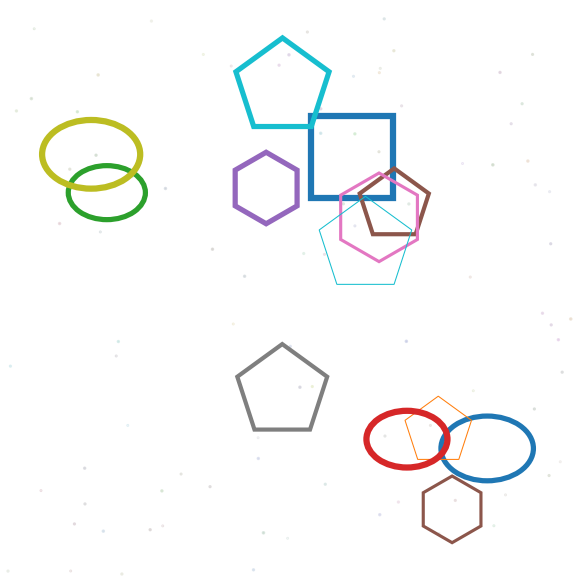[{"shape": "oval", "thickness": 2.5, "radius": 0.4, "center": [0.844, 0.223]}, {"shape": "square", "thickness": 3, "radius": 0.35, "center": [0.61, 0.727]}, {"shape": "pentagon", "thickness": 0.5, "radius": 0.3, "center": [0.759, 0.253]}, {"shape": "oval", "thickness": 2.5, "radius": 0.33, "center": [0.185, 0.666]}, {"shape": "oval", "thickness": 3, "radius": 0.35, "center": [0.705, 0.239]}, {"shape": "hexagon", "thickness": 2.5, "radius": 0.31, "center": [0.461, 0.674]}, {"shape": "hexagon", "thickness": 1.5, "radius": 0.29, "center": [0.783, 0.117]}, {"shape": "pentagon", "thickness": 2, "radius": 0.32, "center": [0.683, 0.645]}, {"shape": "hexagon", "thickness": 1.5, "radius": 0.38, "center": [0.656, 0.623]}, {"shape": "pentagon", "thickness": 2, "radius": 0.41, "center": [0.489, 0.321]}, {"shape": "oval", "thickness": 3, "radius": 0.42, "center": [0.158, 0.732]}, {"shape": "pentagon", "thickness": 0.5, "radius": 0.42, "center": [0.633, 0.575]}, {"shape": "pentagon", "thickness": 2.5, "radius": 0.42, "center": [0.489, 0.849]}]